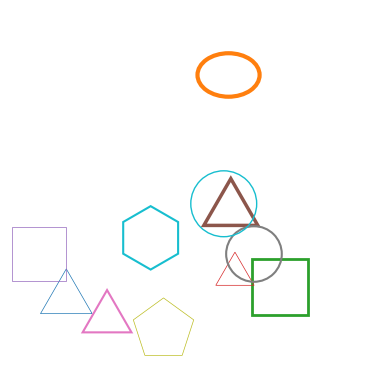[{"shape": "triangle", "thickness": 0.5, "radius": 0.39, "center": [0.172, 0.224]}, {"shape": "oval", "thickness": 3, "radius": 0.4, "center": [0.594, 0.805]}, {"shape": "square", "thickness": 2, "radius": 0.37, "center": [0.728, 0.255]}, {"shape": "triangle", "thickness": 0.5, "radius": 0.29, "center": [0.61, 0.288]}, {"shape": "square", "thickness": 0.5, "radius": 0.35, "center": [0.102, 0.341]}, {"shape": "triangle", "thickness": 2.5, "radius": 0.4, "center": [0.6, 0.455]}, {"shape": "triangle", "thickness": 1.5, "radius": 0.37, "center": [0.278, 0.173]}, {"shape": "circle", "thickness": 1.5, "radius": 0.36, "center": [0.66, 0.34]}, {"shape": "pentagon", "thickness": 0.5, "radius": 0.41, "center": [0.425, 0.144]}, {"shape": "hexagon", "thickness": 1.5, "radius": 0.41, "center": [0.391, 0.382]}, {"shape": "circle", "thickness": 1, "radius": 0.43, "center": [0.581, 0.471]}]